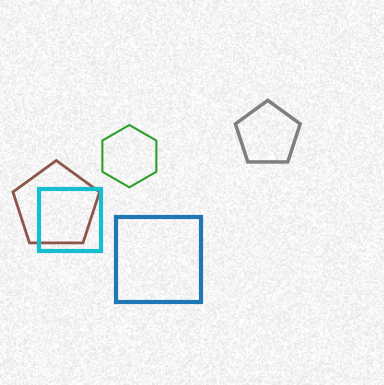[{"shape": "square", "thickness": 3, "radius": 0.55, "center": [0.412, 0.326]}, {"shape": "hexagon", "thickness": 1.5, "radius": 0.4, "center": [0.336, 0.594]}, {"shape": "pentagon", "thickness": 2, "radius": 0.59, "center": [0.146, 0.465]}, {"shape": "pentagon", "thickness": 2.5, "radius": 0.44, "center": [0.696, 0.651]}, {"shape": "square", "thickness": 3, "radius": 0.4, "center": [0.182, 0.428]}]